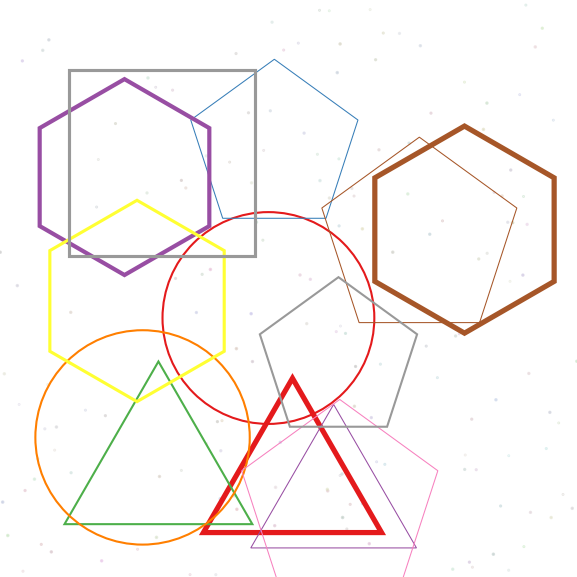[{"shape": "circle", "thickness": 1, "radius": 0.92, "center": [0.465, 0.448]}, {"shape": "triangle", "thickness": 2.5, "radius": 0.89, "center": [0.506, 0.166]}, {"shape": "pentagon", "thickness": 0.5, "radius": 0.76, "center": [0.475, 0.744]}, {"shape": "triangle", "thickness": 1, "radius": 0.94, "center": [0.274, 0.185]}, {"shape": "triangle", "thickness": 0.5, "radius": 0.83, "center": [0.578, 0.133]}, {"shape": "hexagon", "thickness": 2, "radius": 0.85, "center": [0.216, 0.693]}, {"shape": "circle", "thickness": 1, "radius": 0.93, "center": [0.247, 0.242]}, {"shape": "hexagon", "thickness": 1.5, "radius": 0.87, "center": [0.237, 0.478]}, {"shape": "pentagon", "thickness": 0.5, "radius": 0.89, "center": [0.726, 0.584]}, {"shape": "hexagon", "thickness": 2.5, "radius": 0.9, "center": [0.804, 0.602]}, {"shape": "pentagon", "thickness": 0.5, "radius": 0.89, "center": [0.588, 0.129]}, {"shape": "square", "thickness": 1.5, "radius": 0.8, "center": [0.28, 0.717]}, {"shape": "pentagon", "thickness": 1, "radius": 0.72, "center": [0.586, 0.376]}]